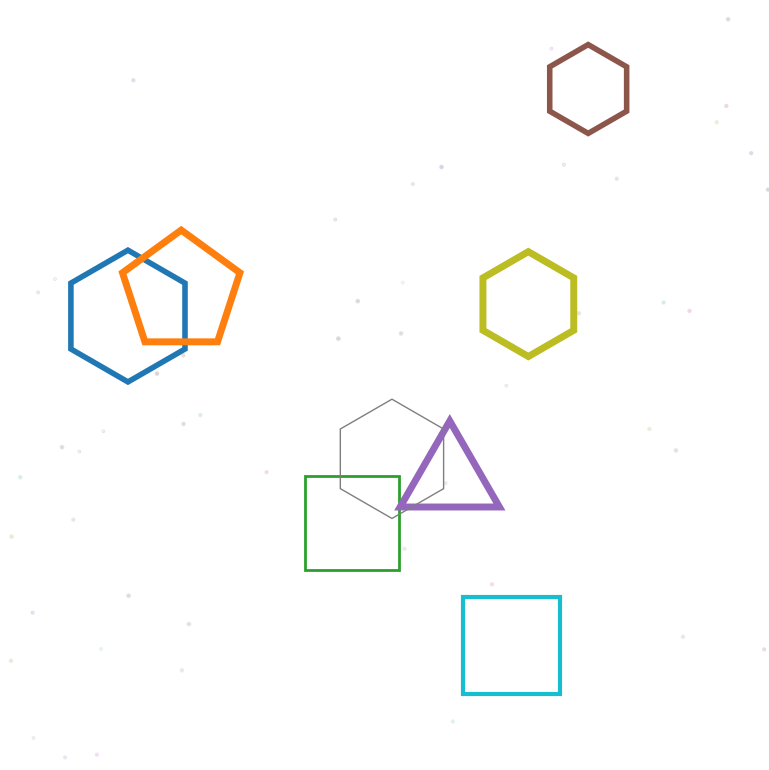[{"shape": "hexagon", "thickness": 2, "radius": 0.43, "center": [0.166, 0.59]}, {"shape": "pentagon", "thickness": 2.5, "radius": 0.4, "center": [0.235, 0.621]}, {"shape": "square", "thickness": 1, "radius": 0.3, "center": [0.457, 0.321]}, {"shape": "triangle", "thickness": 2.5, "radius": 0.37, "center": [0.584, 0.379]}, {"shape": "hexagon", "thickness": 2, "radius": 0.29, "center": [0.764, 0.884]}, {"shape": "hexagon", "thickness": 0.5, "radius": 0.39, "center": [0.509, 0.404]}, {"shape": "hexagon", "thickness": 2.5, "radius": 0.34, "center": [0.686, 0.605]}, {"shape": "square", "thickness": 1.5, "radius": 0.32, "center": [0.664, 0.161]}]